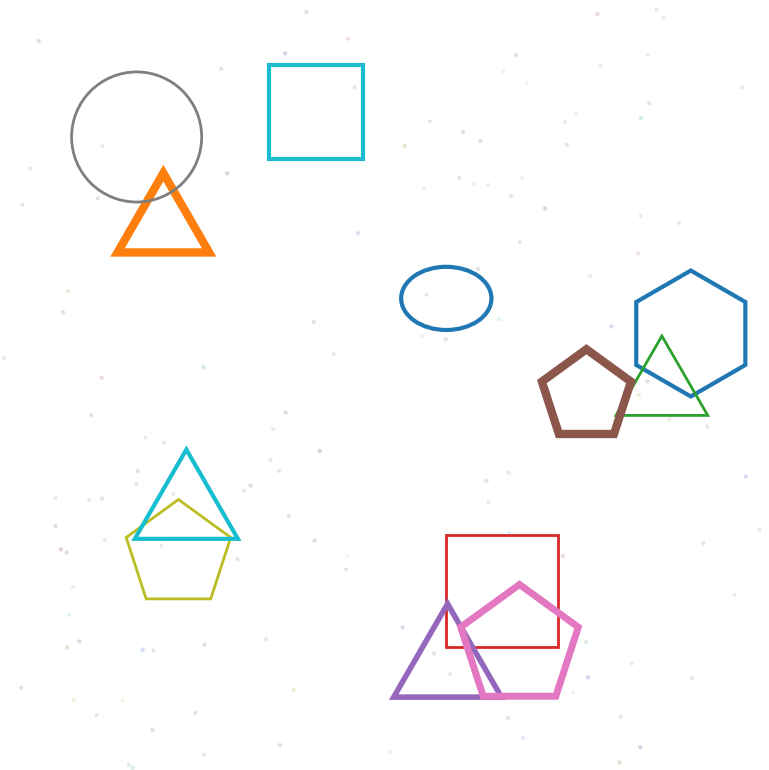[{"shape": "hexagon", "thickness": 1.5, "radius": 0.41, "center": [0.897, 0.567]}, {"shape": "oval", "thickness": 1.5, "radius": 0.29, "center": [0.58, 0.612]}, {"shape": "triangle", "thickness": 3, "radius": 0.34, "center": [0.212, 0.706]}, {"shape": "triangle", "thickness": 1, "radius": 0.34, "center": [0.86, 0.495]}, {"shape": "square", "thickness": 1, "radius": 0.36, "center": [0.651, 0.233]}, {"shape": "triangle", "thickness": 2, "radius": 0.4, "center": [0.581, 0.135]}, {"shape": "pentagon", "thickness": 3, "radius": 0.3, "center": [0.762, 0.486]}, {"shape": "pentagon", "thickness": 2.5, "radius": 0.4, "center": [0.675, 0.161]}, {"shape": "circle", "thickness": 1, "radius": 0.42, "center": [0.177, 0.822]}, {"shape": "pentagon", "thickness": 1, "radius": 0.36, "center": [0.232, 0.28]}, {"shape": "triangle", "thickness": 1.5, "radius": 0.39, "center": [0.242, 0.339]}, {"shape": "square", "thickness": 1.5, "radius": 0.3, "center": [0.41, 0.855]}]